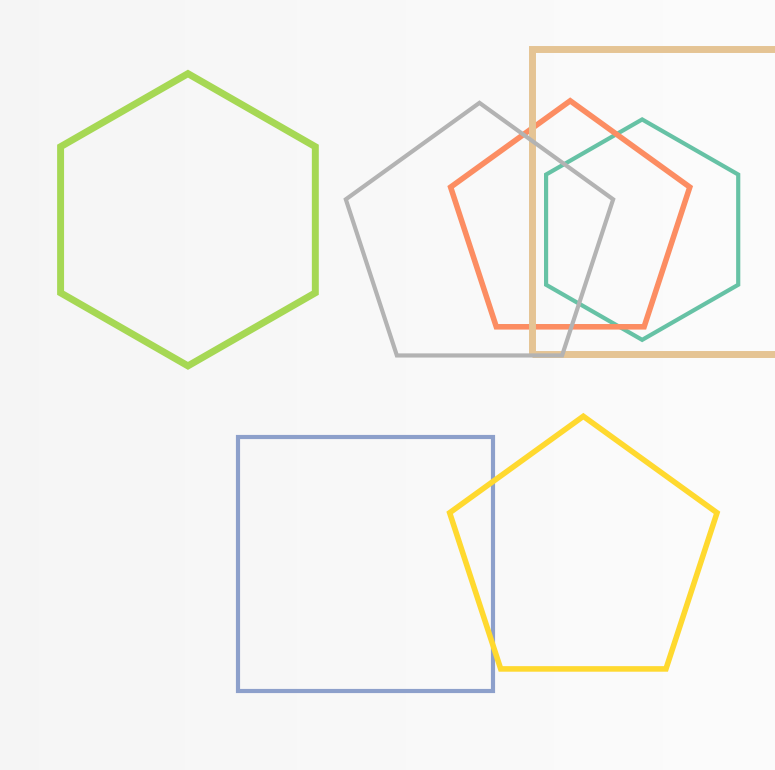[{"shape": "hexagon", "thickness": 1.5, "radius": 0.72, "center": [0.829, 0.702]}, {"shape": "pentagon", "thickness": 2, "radius": 0.81, "center": [0.736, 0.707]}, {"shape": "square", "thickness": 1.5, "radius": 0.82, "center": [0.471, 0.267]}, {"shape": "hexagon", "thickness": 2.5, "radius": 0.95, "center": [0.243, 0.715]}, {"shape": "pentagon", "thickness": 2, "radius": 0.91, "center": [0.753, 0.278]}, {"shape": "square", "thickness": 2.5, "radius": 0.99, "center": [0.885, 0.738]}, {"shape": "pentagon", "thickness": 1.5, "radius": 0.91, "center": [0.619, 0.685]}]